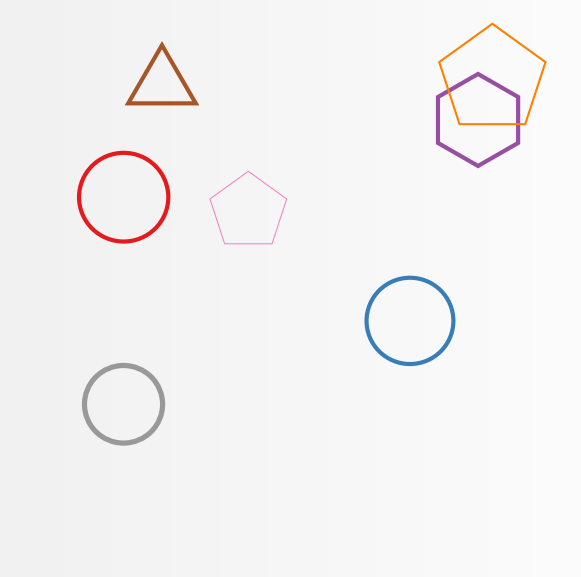[{"shape": "circle", "thickness": 2, "radius": 0.38, "center": [0.213, 0.658]}, {"shape": "circle", "thickness": 2, "radius": 0.37, "center": [0.705, 0.443]}, {"shape": "hexagon", "thickness": 2, "radius": 0.4, "center": [0.822, 0.791]}, {"shape": "pentagon", "thickness": 1, "radius": 0.48, "center": [0.847, 0.862]}, {"shape": "triangle", "thickness": 2, "radius": 0.34, "center": [0.279, 0.854]}, {"shape": "pentagon", "thickness": 0.5, "radius": 0.35, "center": [0.427, 0.633]}, {"shape": "circle", "thickness": 2.5, "radius": 0.34, "center": [0.213, 0.299]}]